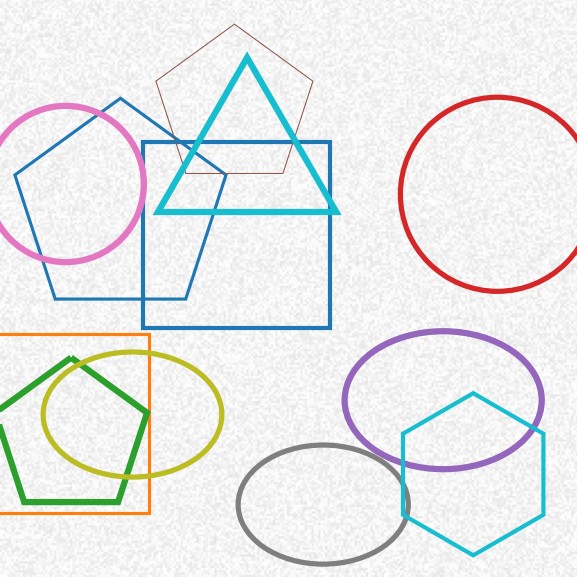[{"shape": "pentagon", "thickness": 1.5, "radius": 0.96, "center": [0.209, 0.637]}, {"shape": "square", "thickness": 2, "radius": 0.81, "center": [0.409, 0.592]}, {"shape": "square", "thickness": 1.5, "radius": 0.78, "center": [0.102, 0.266]}, {"shape": "pentagon", "thickness": 3, "radius": 0.69, "center": [0.123, 0.242]}, {"shape": "circle", "thickness": 2.5, "radius": 0.84, "center": [0.861, 0.663]}, {"shape": "oval", "thickness": 3, "radius": 0.85, "center": [0.767, 0.306]}, {"shape": "pentagon", "thickness": 0.5, "radius": 0.71, "center": [0.406, 0.814]}, {"shape": "circle", "thickness": 3, "radius": 0.68, "center": [0.114, 0.681]}, {"shape": "oval", "thickness": 2.5, "radius": 0.74, "center": [0.56, 0.125]}, {"shape": "oval", "thickness": 2.5, "radius": 0.77, "center": [0.229, 0.281]}, {"shape": "hexagon", "thickness": 2, "radius": 0.7, "center": [0.819, 0.178]}, {"shape": "triangle", "thickness": 3, "radius": 0.89, "center": [0.428, 0.721]}]